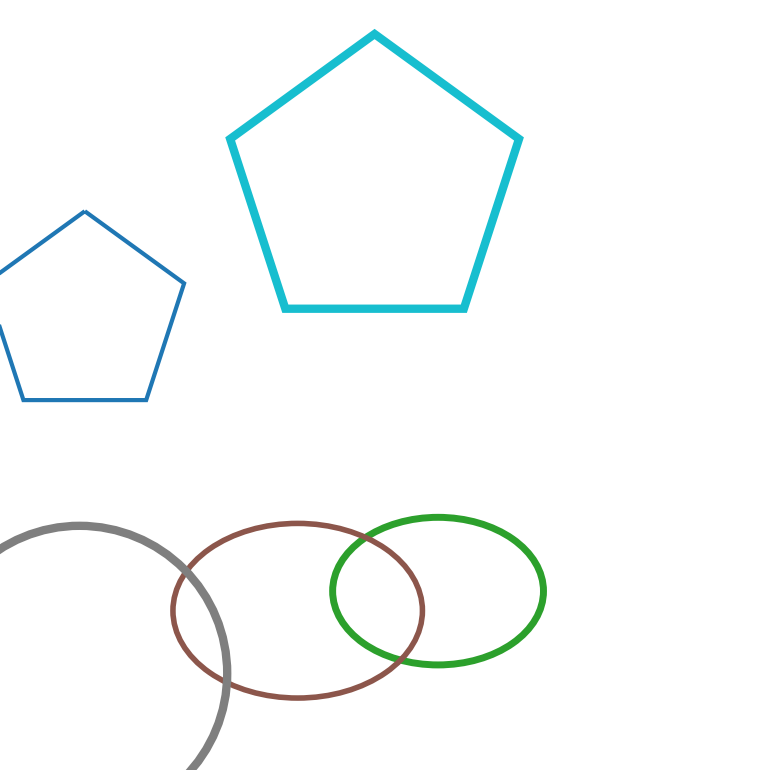[{"shape": "pentagon", "thickness": 1.5, "radius": 0.68, "center": [0.11, 0.59]}, {"shape": "oval", "thickness": 2.5, "radius": 0.68, "center": [0.569, 0.232]}, {"shape": "oval", "thickness": 2, "radius": 0.81, "center": [0.387, 0.207]}, {"shape": "circle", "thickness": 3, "radius": 0.96, "center": [0.103, 0.125]}, {"shape": "pentagon", "thickness": 3, "radius": 0.99, "center": [0.486, 0.759]}]